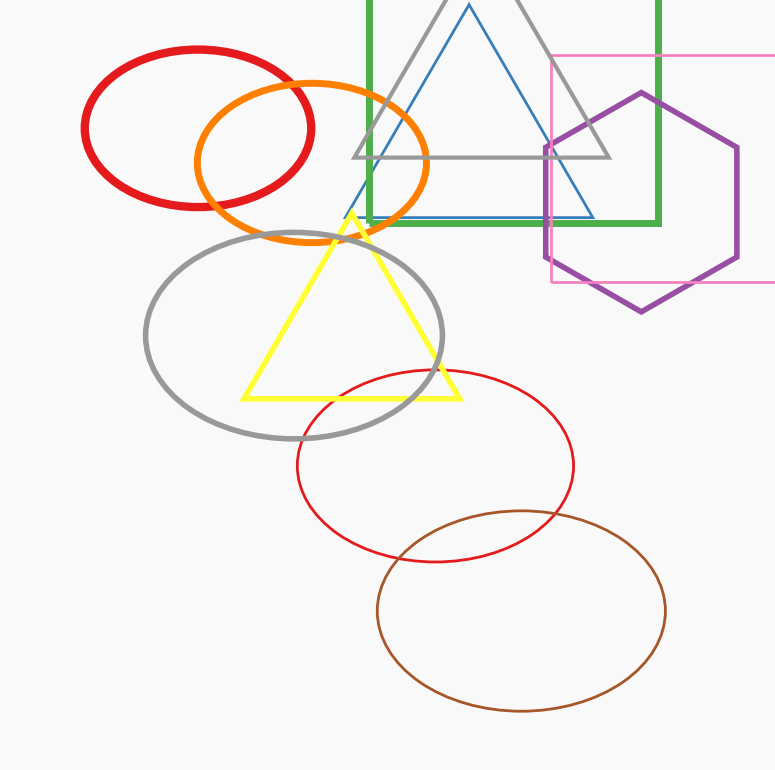[{"shape": "oval", "thickness": 3, "radius": 0.73, "center": [0.255, 0.833]}, {"shape": "oval", "thickness": 1, "radius": 0.89, "center": [0.562, 0.395]}, {"shape": "triangle", "thickness": 1, "radius": 0.92, "center": [0.605, 0.81]}, {"shape": "square", "thickness": 2.5, "radius": 0.93, "center": [0.663, 0.897]}, {"shape": "hexagon", "thickness": 2, "radius": 0.71, "center": [0.827, 0.737]}, {"shape": "oval", "thickness": 2.5, "radius": 0.74, "center": [0.402, 0.788]}, {"shape": "triangle", "thickness": 2, "radius": 0.8, "center": [0.454, 0.562]}, {"shape": "oval", "thickness": 1, "radius": 0.93, "center": [0.673, 0.206]}, {"shape": "square", "thickness": 1, "radius": 0.74, "center": [0.858, 0.781]}, {"shape": "oval", "thickness": 2, "radius": 0.96, "center": [0.379, 0.564]}, {"shape": "triangle", "thickness": 1.5, "radius": 0.95, "center": [0.621, 0.89]}]